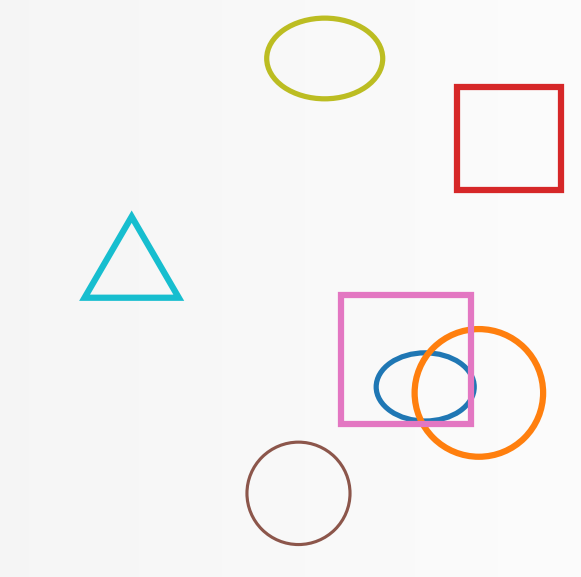[{"shape": "oval", "thickness": 2.5, "radius": 0.42, "center": [0.732, 0.329]}, {"shape": "circle", "thickness": 3, "radius": 0.55, "center": [0.824, 0.319]}, {"shape": "square", "thickness": 3, "radius": 0.45, "center": [0.876, 0.759]}, {"shape": "circle", "thickness": 1.5, "radius": 0.44, "center": [0.514, 0.145]}, {"shape": "square", "thickness": 3, "radius": 0.56, "center": [0.698, 0.377]}, {"shape": "oval", "thickness": 2.5, "radius": 0.5, "center": [0.559, 0.898]}, {"shape": "triangle", "thickness": 3, "radius": 0.47, "center": [0.227, 0.53]}]